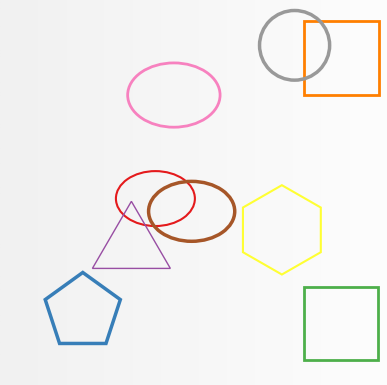[{"shape": "oval", "thickness": 1.5, "radius": 0.51, "center": [0.401, 0.484]}, {"shape": "pentagon", "thickness": 2.5, "radius": 0.51, "center": [0.214, 0.19]}, {"shape": "square", "thickness": 2, "radius": 0.48, "center": [0.879, 0.161]}, {"shape": "triangle", "thickness": 1, "radius": 0.58, "center": [0.339, 0.361]}, {"shape": "square", "thickness": 2, "radius": 0.48, "center": [0.882, 0.849]}, {"shape": "hexagon", "thickness": 1.5, "radius": 0.58, "center": [0.727, 0.403]}, {"shape": "oval", "thickness": 2.5, "radius": 0.56, "center": [0.495, 0.451]}, {"shape": "oval", "thickness": 2, "radius": 0.6, "center": [0.449, 0.753]}, {"shape": "circle", "thickness": 2.5, "radius": 0.45, "center": [0.76, 0.882]}]